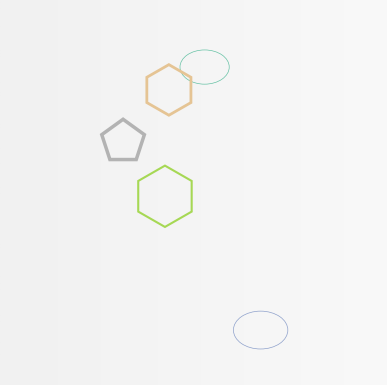[{"shape": "oval", "thickness": 0.5, "radius": 0.32, "center": [0.528, 0.826]}, {"shape": "oval", "thickness": 0.5, "radius": 0.35, "center": [0.673, 0.143]}, {"shape": "hexagon", "thickness": 1.5, "radius": 0.4, "center": [0.426, 0.49]}, {"shape": "hexagon", "thickness": 2, "radius": 0.33, "center": [0.436, 0.766]}, {"shape": "pentagon", "thickness": 2.5, "radius": 0.29, "center": [0.318, 0.632]}]